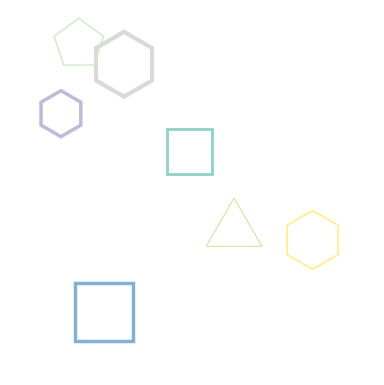[{"shape": "square", "thickness": 2, "radius": 0.29, "center": [0.491, 0.606]}, {"shape": "hexagon", "thickness": 2.5, "radius": 0.3, "center": [0.158, 0.705]}, {"shape": "square", "thickness": 2.5, "radius": 0.38, "center": [0.271, 0.191]}, {"shape": "triangle", "thickness": 0.5, "radius": 0.42, "center": [0.608, 0.402]}, {"shape": "hexagon", "thickness": 3, "radius": 0.42, "center": [0.322, 0.833]}, {"shape": "pentagon", "thickness": 1, "radius": 0.34, "center": [0.205, 0.885]}, {"shape": "hexagon", "thickness": 1, "radius": 0.38, "center": [0.812, 0.377]}]